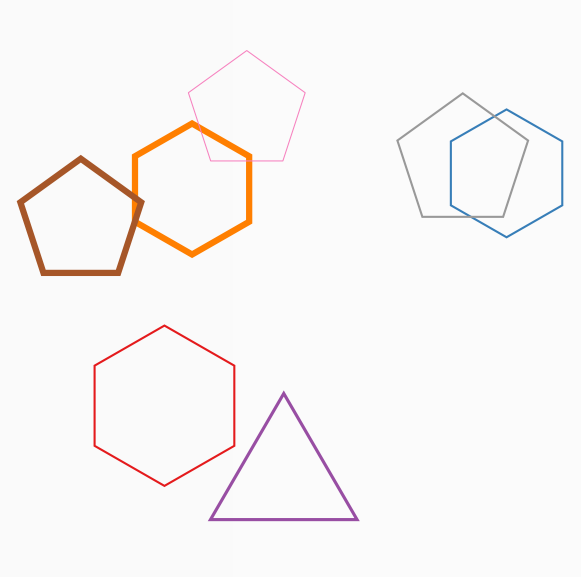[{"shape": "hexagon", "thickness": 1, "radius": 0.69, "center": [0.283, 0.297]}, {"shape": "hexagon", "thickness": 1, "radius": 0.55, "center": [0.872, 0.699]}, {"shape": "triangle", "thickness": 1.5, "radius": 0.73, "center": [0.488, 0.172]}, {"shape": "hexagon", "thickness": 3, "radius": 0.57, "center": [0.33, 0.672]}, {"shape": "pentagon", "thickness": 3, "radius": 0.55, "center": [0.139, 0.615]}, {"shape": "pentagon", "thickness": 0.5, "radius": 0.53, "center": [0.425, 0.806]}, {"shape": "pentagon", "thickness": 1, "radius": 0.59, "center": [0.796, 0.719]}]